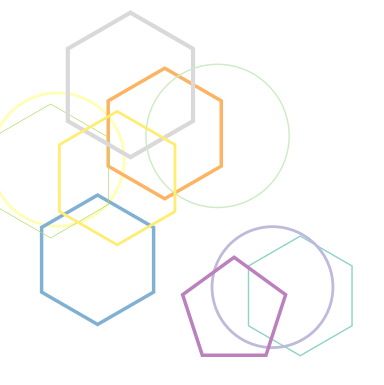[{"shape": "hexagon", "thickness": 1, "radius": 0.78, "center": [0.78, 0.232]}, {"shape": "circle", "thickness": 2, "radius": 0.87, "center": [0.15, 0.586]}, {"shape": "circle", "thickness": 2, "radius": 0.79, "center": [0.708, 0.254]}, {"shape": "hexagon", "thickness": 2.5, "radius": 0.84, "center": [0.254, 0.325]}, {"shape": "hexagon", "thickness": 2.5, "radius": 0.85, "center": [0.428, 0.653]}, {"shape": "hexagon", "thickness": 0.5, "radius": 0.87, "center": [0.131, 0.556]}, {"shape": "hexagon", "thickness": 3, "radius": 0.94, "center": [0.339, 0.779]}, {"shape": "pentagon", "thickness": 2.5, "radius": 0.7, "center": [0.608, 0.191]}, {"shape": "circle", "thickness": 1, "radius": 0.93, "center": [0.565, 0.647]}, {"shape": "hexagon", "thickness": 2, "radius": 0.87, "center": [0.304, 0.537]}]